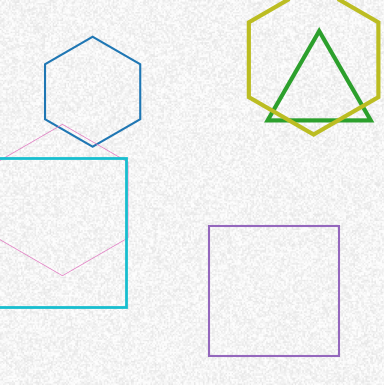[{"shape": "hexagon", "thickness": 1.5, "radius": 0.71, "center": [0.241, 0.762]}, {"shape": "triangle", "thickness": 3, "radius": 0.77, "center": [0.829, 0.765]}, {"shape": "square", "thickness": 1.5, "radius": 0.85, "center": [0.712, 0.244]}, {"shape": "hexagon", "thickness": 0.5, "radius": 0.98, "center": [0.162, 0.48]}, {"shape": "hexagon", "thickness": 3, "radius": 0.97, "center": [0.815, 0.845]}, {"shape": "square", "thickness": 2, "radius": 0.96, "center": [0.134, 0.396]}]